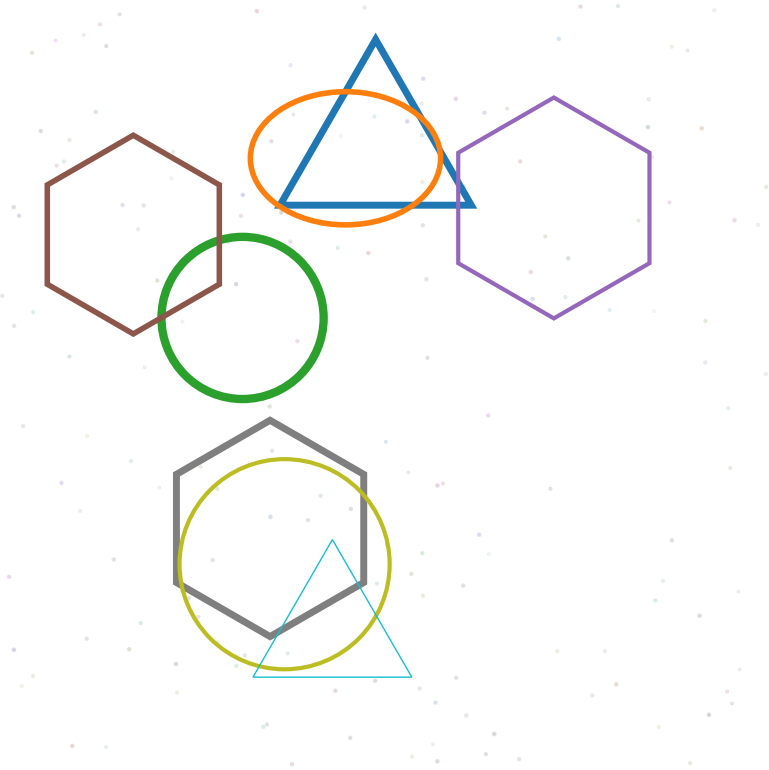[{"shape": "triangle", "thickness": 2.5, "radius": 0.72, "center": [0.488, 0.805]}, {"shape": "oval", "thickness": 2, "radius": 0.62, "center": [0.449, 0.794]}, {"shape": "circle", "thickness": 3, "radius": 0.53, "center": [0.315, 0.587]}, {"shape": "hexagon", "thickness": 1.5, "radius": 0.72, "center": [0.719, 0.73]}, {"shape": "hexagon", "thickness": 2, "radius": 0.64, "center": [0.173, 0.695]}, {"shape": "hexagon", "thickness": 2.5, "radius": 0.7, "center": [0.351, 0.314]}, {"shape": "circle", "thickness": 1.5, "radius": 0.68, "center": [0.37, 0.267]}, {"shape": "triangle", "thickness": 0.5, "radius": 0.6, "center": [0.432, 0.18]}]